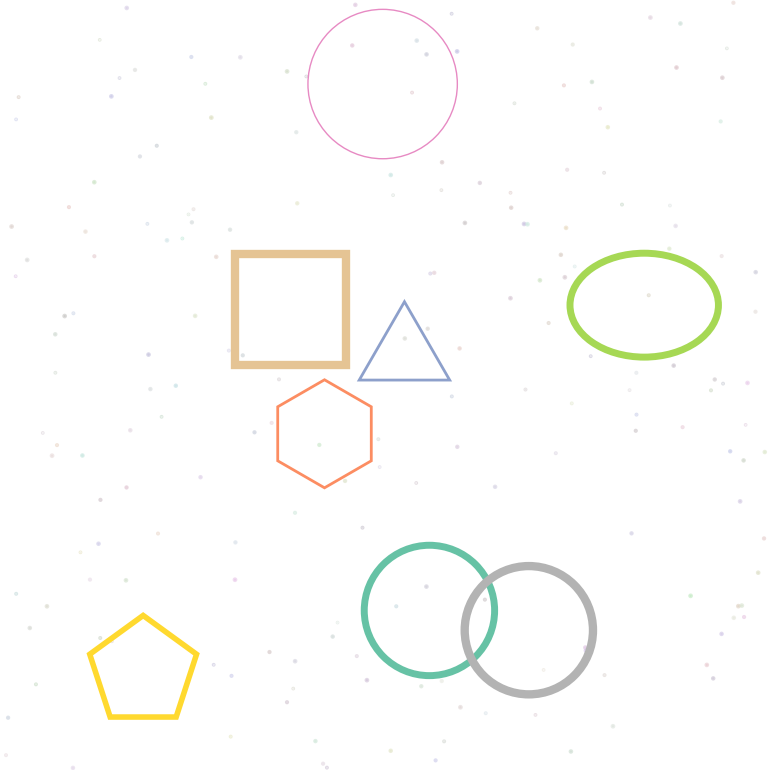[{"shape": "circle", "thickness": 2.5, "radius": 0.42, "center": [0.558, 0.207]}, {"shape": "hexagon", "thickness": 1, "radius": 0.35, "center": [0.421, 0.437]}, {"shape": "triangle", "thickness": 1, "radius": 0.34, "center": [0.525, 0.54]}, {"shape": "circle", "thickness": 0.5, "radius": 0.49, "center": [0.497, 0.891]}, {"shape": "oval", "thickness": 2.5, "radius": 0.48, "center": [0.837, 0.604]}, {"shape": "pentagon", "thickness": 2, "radius": 0.36, "center": [0.186, 0.128]}, {"shape": "square", "thickness": 3, "radius": 0.36, "center": [0.377, 0.599]}, {"shape": "circle", "thickness": 3, "radius": 0.42, "center": [0.687, 0.182]}]